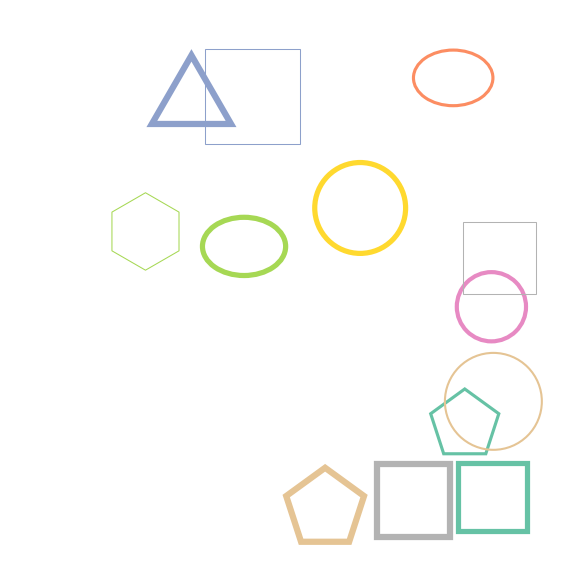[{"shape": "pentagon", "thickness": 1.5, "radius": 0.31, "center": [0.805, 0.264]}, {"shape": "square", "thickness": 2.5, "radius": 0.3, "center": [0.853, 0.139]}, {"shape": "oval", "thickness": 1.5, "radius": 0.34, "center": [0.785, 0.864]}, {"shape": "square", "thickness": 0.5, "radius": 0.41, "center": [0.436, 0.832]}, {"shape": "triangle", "thickness": 3, "radius": 0.4, "center": [0.332, 0.824]}, {"shape": "circle", "thickness": 2, "radius": 0.3, "center": [0.851, 0.468]}, {"shape": "hexagon", "thickness": 0.5, "radius": 0.34, "center": [0.252, 0.598]}, {"shape": "oval", "thickness": 2.5, "radius": 0.36, "center": [0.423, 0.572]}, {"shape": "circle", "thickness": 2.5, "radius": 0.39, "center": [0.624, 0.639]}, {"shape": "circle", "thickness": 1, "radius": 0.42, "center": [0.854, 0.304]}, {"shape": "pentagon", "thickness": 3, "radius": 0.35, "center": [0.563, 0.118]}, {"shape": "square", "thickness": 0.5, "radius": 0.32, "center": [0.864, 0.552]}, {"shape": "square", "thickness": 3, "radius": 0.32, "center": [0.716, 0.133]}]